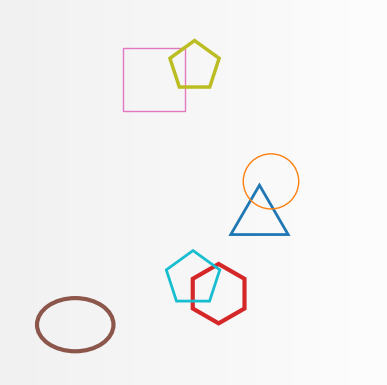[{"shape": "triangle", "thickness": 2, "radius": 0.43, "center": [0.67, 0.434]}, {"shape": "circle", "thickness": 1, "radius": 0.36, "center": [0.699, 0.529]}, {"shape": "hexagon", "thickness": 3, "radius": 0.39, "center": [0.564, 0.237]}, {"shape": "oval", "thickness": 3, "radius": 0.49, "center": [0.194, 0.157]}, {"shape": "square", "thickness": 1, "radius": 0.4, "center": [0.397, 0.793]}, {"shape": "pentagon", "thickness": 2.5, "radius": 0.33, "center": [0.502, 0.828]}, {"shape": "pentagon", "thickness": 2, "radius": 0.36, "center": [0.498, 0.277]}]